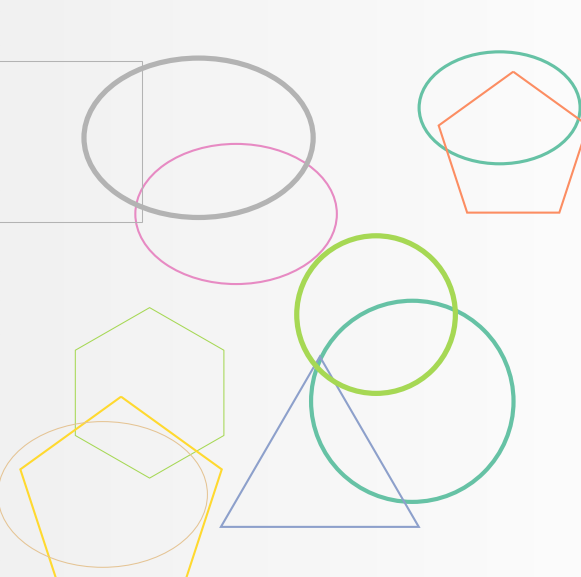[{"shape": "circle", "thickness": 2, "radius": 0.87, "center": [0.709, 0.304]}, {"shape": "oval", "thickness": 1.5, "radius": 0.69, "center": [0.86, 0.812]}, {"shape": "pentagon", "thickness": 1, "radius": 0.67, "center": [0.883, 0.74]}, {"shape": "triangle", "thickness": 1, "radius": 0.98, "center": [0.55, 0.185]}, {"shape": "oval", "thickness": 1, "radius": 0.87, "center": [0.406, 0.629]}, {"shape": "circle", "thickness": 2.5, "radius": 0.68, "center": [0.647, 0.454]}, {"shape": "hexagon", "thickness": 0.5, "radius": 0.74, "center": [0.257, 0.319]}, {"shape": "pentagon", "thickness": 1, "radius": 0.91, "center": [0.208, 0.13]}, {"shape": "oval", "thickness": 0.5, "radius": 0.9, "center": [0.177, 0.143]}, {"shape": "oval", "thickness": 2.5, "radius": 0.99, "center": [0.342, 0.761]}, {"shape": "square", "thickness": 0.5, "radius": 0.7, "center": [0.105, 0.754]}]